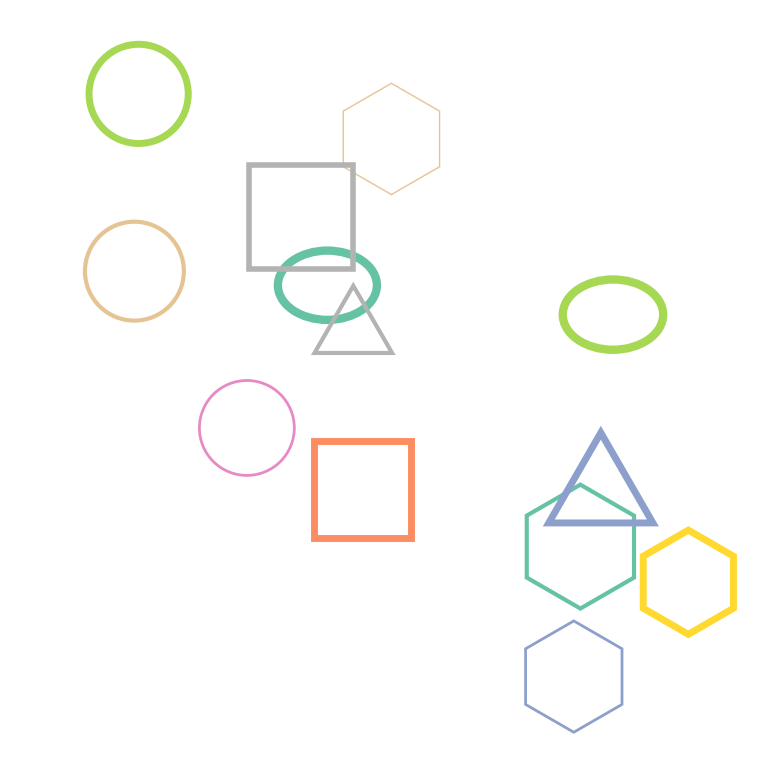[{"shape": "oval", "thickness": 3, "radius": 0.32, "center": [0.425, 0.63]}, {"shape": "hexagon", "thickness": 1.5, "radius": 0.4, "center": [0.754, 0.29]}, {"shape": "square", "thickness": 2.5, "radius": 0.32, "center": [0.47, 0.364]}, {"shape": "triangle", "thickness": 2.5, "radius": 0.39, "center": [0.78, 0.36]}, {"shape": "hexagon", "thickness": 1, "radius": 0.36, "center": [0.745, 0.121]}, {"shape": "circle", "thickness": 1, "radius": 0.31, "center": [0.321, 0.444]}, {"shape": "circle", "thickness": 2.5, "radius": 0.32, "center": [0.18, 0.878]}, {"shape": "oval", "thickness": 3, "radius": 0.33, "center": [0.796, 0.591]}, {"shape": "hexagon", "thickness": 2.5, "radius": 0.34, "center": [0.894, 0.244]}, {"shape": "hexagon", "thickness": 0.5, "radius": 0.36, "center": [0.508, 0.82]}, {"shape": "circle", "thickness": 1.5, "radius": 0.32, "center": [0.175, 0.648]}, {"shape": "triangle", "thickness": 1.5, "radius": 0.29, "center": [0.459, 0.571]}, {"shape": "square", "thickness": 2, "radius": 0.34, "center": [0.391, 0.718]}]